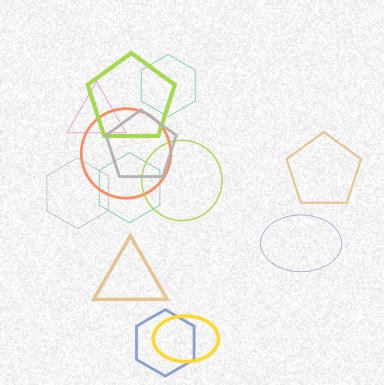[{"shape": "hexagon", "thickness": 0.5, "radius": 0.45, "center": [0.337, 0.512]}, {"shape": "hexagon", "thickness": 0.5, "radius": 0.4, "center": [0.437, 0.778]}, {"shape": "circle", "thickness": 2, "radius": 0.58, "center": [0.327, 0.601]}, {"shape": "hexagon", "thickness": 2, "radius": 0.43, "center": [0.429, 0.109]}, {"shape": "oval", "thickness": 0.5, "radius": 0.53, "center": [0.782, 0.368]}, {"shape": "triangle", "thickness": 0.5, "radius": 0.44, "center": [0.251, 0.699]}, {"shape": "pentagon", "thickness": 3, "radius": 0.6, "center": [0.341, 0.743]}, {"shape": "circle", "thickness": 1, "radius": 0.52, "center": [0.473, 0.531]}, {"shape": "oval", "thickness": 2.5, "radius": 0.42, "center": [0.483, 0.12]}, {"shape": "pentagon", "thickness": 1.5, "radius": 0.51, "center": [0.841, 0.555]}, {"shape": "triangle", "thickness": 2.5, "radius": 0.55, "center": [0.339, 0.278]}, {"shape": "hexagon", "thickness": 0.5, "radius": 0.46, "center": [0.201, 0.498]}, {"shape": "pentagon", "thickness": 2, "radius": 0.48, "center": [0.367, 0.619]}]